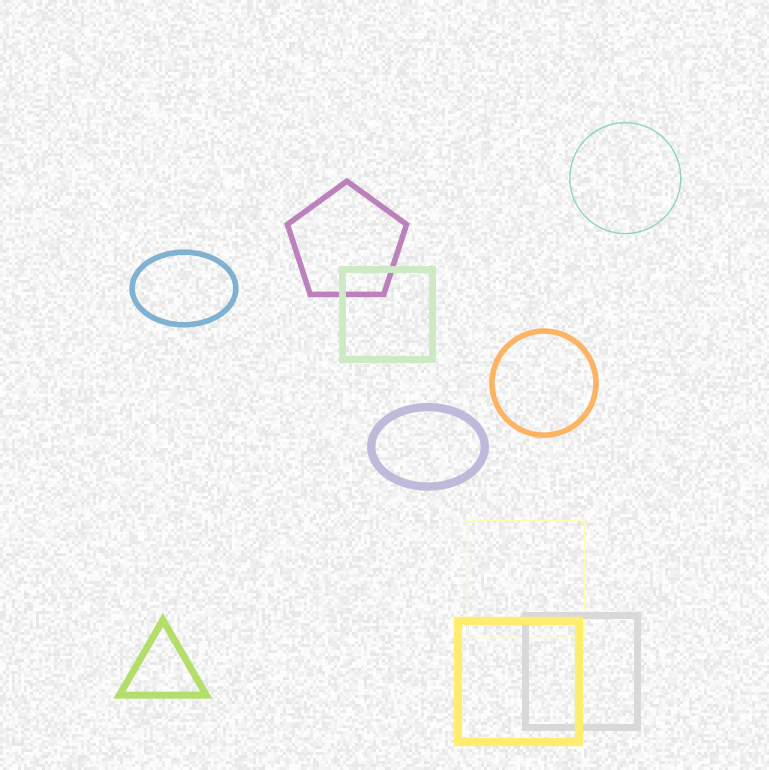[{"shape": "circle", "thickness": 0.5, "radius": 0.36, "center": [0.812, 0.769]}, {"shape": "square", "thickness": 0.5, "radius": 0.38, "center": [0.682, 0.249]}, {"shape": "oval", "thickness": 3, "radius": 0.37, "center": [0.556, 0.42]}, {"shape": "oval", "thickness": 2, "radius": 0.34, "center": [0.239, 0.625]}, {"shape": "circle", "thickness": 2, "radius": 0.34, "center": [0.706, 0.502]}, {"shape": "triangle", "thickness": 2.5, "radius": 0.33, "center": [0.212, 0.13]}, {"shape": "square", "thickness": 2.5, "radius": 0.36, "center": [0.754, 0.128]}, {"shape": "pentagon", "thickness": 2, "radius": 0.41, "center": [0.451, 0.683]}, {"shape": "square", "thickness": 2.5, "radius": 0.29, "center": [0.502, 0.592]}, {"shape": "square", "thickness": 3, "radius": 0.39, "center": [0.673, 0.115]}]